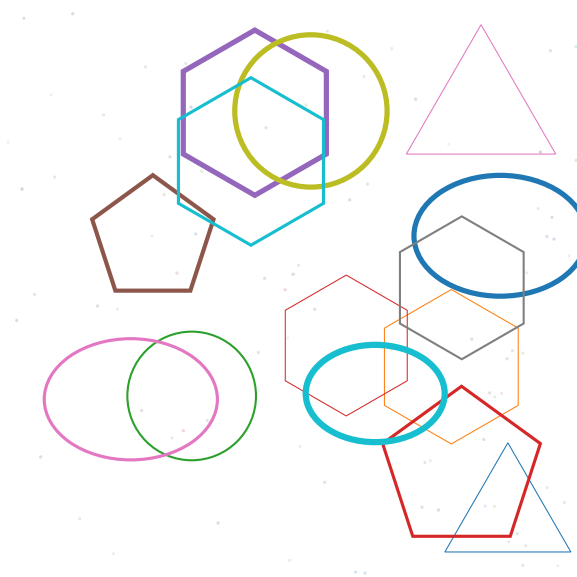[{"shape": "triangle", "thickness": 0.5, "radius": 0.63, "center": [0.879, 0.106]}, {"shape": "oval", "thickness": 2.5, "radius": 0.75, "center": [0.866, 0.591]}, {"shape": "hexagon", "thickness": 0.5, "radius": 0.67, "center": [0.782, 0.364]}, {"shape": "circle", "thickness": 1, "radius": 0.56, "center": [0.332, 0.314]}, {"shape": "hexagon", "thickness": 0.5, "radius": 0.61, "center": [0.6, 0.401]}, {"shape": "pentagon", "thickness": 1.5, "radius": 0.72, "center": [0.799, 0.187]}, {"shape": "hexagon", "thickness": 2.5, "radius": 0.72, "center": [0.441, 0.804]}, {"shape": "pentagon", "thickness": 2, "radius": 0.55, "center": [0.265, 0.585]}, {"shape": "triangle", "thickness": 0.5, "radius": 0.75, "center": [0.833, 0.807]}, {"shape": "oval", "thickness": 1.5, "radius": 0.75, "center": [0.227, 0.308]}, {"shape": "hexagon", "thickness": 1, "radius": 0.62, "center": [0.8, 0.501]}, {"shape": "circle", "thickness": 2.5, "radius": 0.66, "center": [0.538, 0.807]}, {"shape": "oval", "thickness": 3, "radius": 0.6, "center": [0.65, 0.318]}, {"shape": "hexagon", "thickness": 1.5, "radius": 0.73, "center": [0.435, 0.72]}]